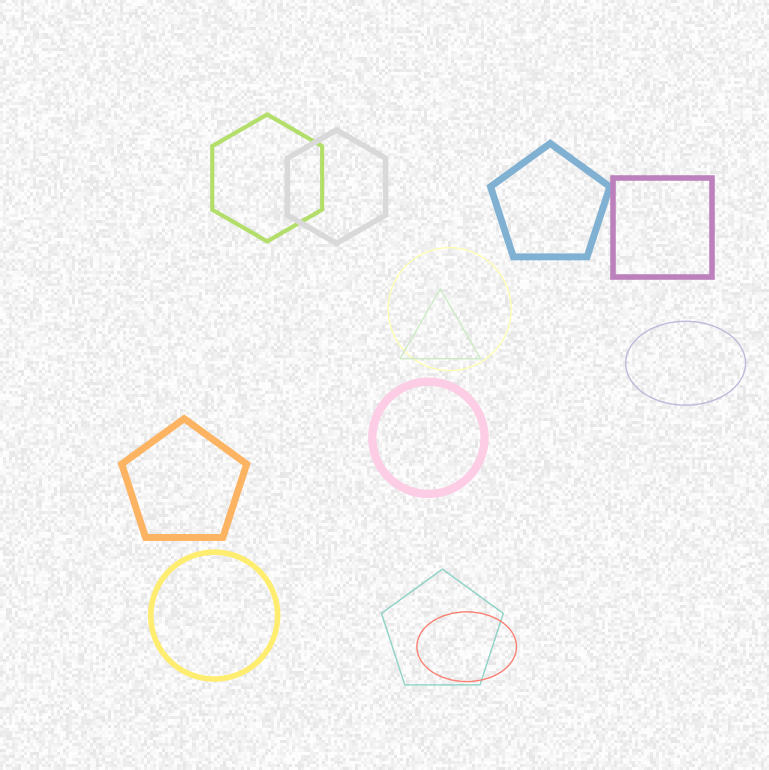[{"shape": "pentagon", "thickness": 0.5, "radius": 0.42, "center": [0.575, 0.178]}, {"shape": "circle", "thickness": 0.5, "radius": 0.4, "center": [0.584, 0.599]}, {"shape": "oval", "thickness": 0.5, "radius": 0.39, "center": [0.89, 0.528]}, {"shape": "oval", "thickness": 0.5, "radius": 0.32, "center": [0.606, 0.16]}, {"shape": "pentagon", "thickness": 2.5, "radius": 0.41, "center": [0.715, 0.732]}, {"shape": "pentagon", "thickness": 2.5, "radius": 0.43, "center": [0.239, 0.371]}, {"shape": "hexagon", "thickness": 1.5, "radius": 0.41, "center": [0.347, 0.769]}, {"shape": "circle", "thickness": 3, "radius": 0.36, "center": [0.556, 0.431]}, {"shape": "hexagon", "thickness": 2, "radius": 0.37, "center": [0.437, 0.758]}, {"shape": "square", "thickness": 2, "radius": 0.32, "center": [0.86, 0.704]}, {"shape": "triangle", "thickness": 0.5, "radius": 0.3, "center": [0.572, 0.564]}, {"shape": "circle", "thickness": 2, "radius": 0.41, "center": [0.278, 0.201]}]